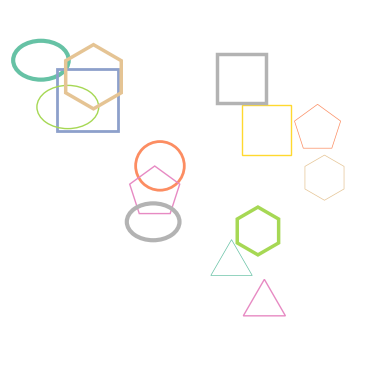[{"shape": "triangle", "thickness": 0.5, "radius": 0.31, "center": [0.601, 0.316]}, {"shape": "oval", "thickness": 3, "radius": 0.36, "center": [0.106, 0.844]}, {"shape": "circle", "thickness": 2, "radius": 0.32, "center": [0.415, 0.569]}, {"shape": "pentagon", "thickness": 0.5, "radius": 0.32, "center": [0.825, 0.666]}, {"shape": "square", "thickness": 2, "radius": 0.4, "center": [0.227, 0.74]}, {"shape": "pentagon", "thickness": 1, "radius": 0.34, "center": [0.402, 0.501]}, {"shape": "triangle", "thickness": 1, "radius": 0.32, "center": [0.687, 0.211]}, {"shape": "hexagon", "thickness": 2.5, "radius": 0.31, "center": [0.67, 0.4]}, {"shape": "oval", "thickness": 1, "radius": 0.4, "center": [0.176, 0.722]}, {"shape": "square", "thickness": 1, "radius": 0.32, "center": [0.692, 0.662]}, {"shape": "hexagon", "thickness": 2.5, "radius": 0.42, "center": [0.243, 0.801]}, {"shape": "hexagon", "thickness": 0.5, "radius": 0.29, "center": [0.843, 0.538]}, {"shape": "square", "thickness": 2.5, "radius": 0.32, "center": [0.626, 0.797]}, {"shape": "oval", "thickness": 3, "radius": 0.34, "center": [0.398, 0.424]}]